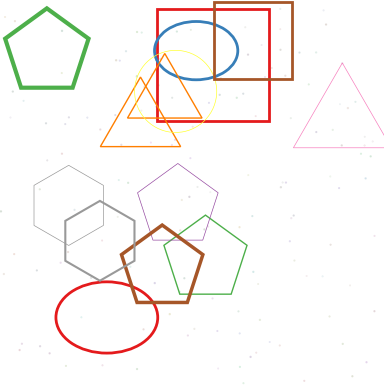[{"shape": "oval", "thickness": 2, "radius": 0.66, "center": [0.278, 0.175]}, {"shape": "square", "thickness": 2, "radius": 0.73, "center": [0.553, 0.83]}, {"shape": "oval", "thickness": 2, "radius": 0.54, "center": [0.51, 0.868]}, {"shape": "pentagon", "thickness": 3, "radius": 0.57, "center": [0.122, 0.864]}, {"shape": "pentagon", "thickness": 1, "radius": 0.57, "center": [0.534, 0.328]}, {"shape": "pentagon", "thickness": 0.5, "radius": 0.55, "center": [0.462, 0.465]}, {"shape": "triangle", "thickness": 1, "radius": 0.56, "center": [0.428, 0.749]}, {"shape": "triangle", "thickness": 1, "radius": 0.6, "center": [0.365, 0.679]}, {"shape": "circle", "thickness": 0.5, "radius": 0.53, "center": [0.456, 0.763]}, {"shape": "pentagon", "thickness": 2.5, "radius": 0.56, "center": [0.421, 0.304]}, {"shape": "square", "thickness": 2, "radius": 0.5, "center": [0.657, 0.895]}, {"shape": "triangle", "thickness": 0.5, "radius": 0.73, "center": [0.889, 0.69]}, {"shape": "hexagon", "thickness": 1.5, "radius": 0.52, "center": [0.259, 0.374]}, {"shape": "hexagon", "thickness": 0.5, "radius": 0.52, "center": [0.178, 0.467]}]